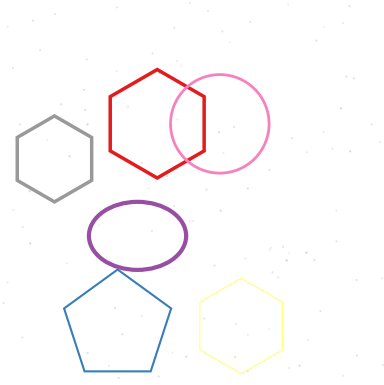[{"shape": "hexagon", "thickness": 2.5, "radius": 0.7, "center": [0.408, 0.679]}, {"shape": "pentagon", "thickness": 1.5, "radius": 0.73, "center": [0.305, 0.154]}, {"shape": "oval", "thickness": 3, "radius": 0.63, "center": [0.357, 0.387]}, {"shape": "hexagon", "thickness": 0.5, "radius": 0.62, "center": [0.627, 0.153]}, {"shape": "circle", "thickness": 2, "radius": 0.64, "center": [0.571, 0.678]}, {"shape": "hexagon", "thickness": 2.5, "radius": 0.56, "center": [0.141, 0.587]}]